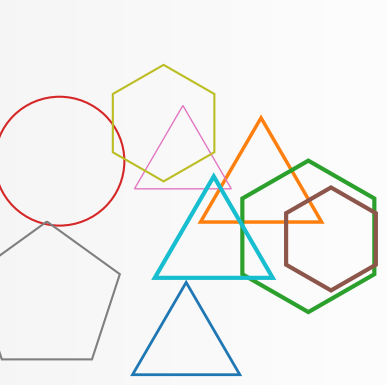[{"shape": "triangle", "thickness": 2, "radius": 0.8, "center": [0.48, 0.107]}, {"shape": "triangle", "thickness": 2.5, "radius": 0.9, "center": [0.674, 0.513]}, {"shape": "hexagon", "thickness": 3, "radius": 0.98, "center": [0.796, 0.386]}, {"shape": "circle", "thickness": 1.5, "radius": 0.84, "center": [0.154, 0.581]}, {"shape": "hexagon", "thickness": 3, "radius": 0.67, "center": [0.854, 0.379]}, {"shape": "triangle", "thickness": 1, "radius": 0.72, "center": [0.472, 0.582]}, {"shape": "pentagon", "thickness": 1.5, "radius": 0.99, "center": [0.121, 0.227]}, {"shape": "hexagon", "thickness": 1.5, "radius": 0.76, "center": [0.422, 0.68]}, {"shape": "triangle", "thickness": 3, "radius": 0.88, "center": [0.552, 0.366]}]